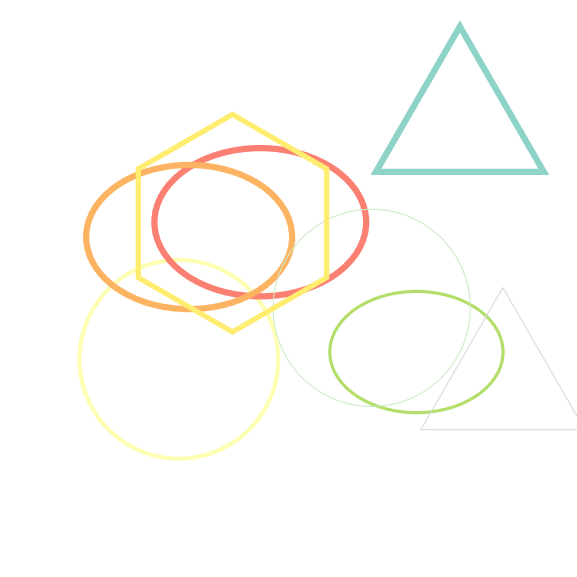[{"shape": "triangle", "thickness": 3, "radius": 0.84, "center": [0.796, 0.785]}, {"shape": "circle", "thickness": 2, "radius": 0.86, "center": [0.31, 0.377]}, {"shape": "oval", "thickness": 3, "radius": 0.92, "center": [0.451, 0.614]}, {"shape": "oval", "thickness": 3, "radius": 0.89, "center": [0.328, 0.589]}, {"shape": "oval", "thickness": 1.5, "radius": 0.75, "center": [0.721, 0.39]}, {"shape": "triangle", "thickness": 0.5, "radius": 0.82, "center": [0.871, 0.337]}, {"shape": "circle", "thickness": 0.5, "radius": 0.85, "center": [0.644, 0.466]}, {"shape": "hexagon", "thickness": 2.5, "radius": 0.94, "center": [0.403, 0.613]}]